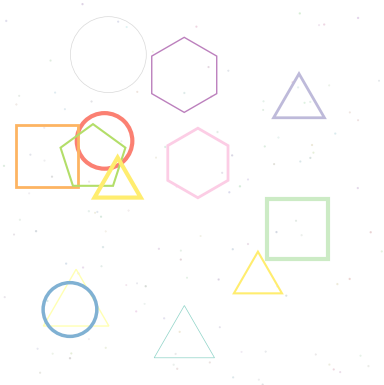[{"shape": "triangle", "thickness": 0.5, "radius": 0.45, "center": [0.479, 0.116]}, {"shape": "triangle", "thickness": 1, "radius": 0.49, "center": [0.198, 0.202]}, {"shape": "triangle", "thickness": 2, "radius": 0.38, "center": [0.777, 0.732]}, {"shape": "circle", "thickness": 3, "radius": 0.36, "center": [0.272, 0.634]}, {"shape": "circle", "thickness": 2.5, "radius": 0.35, "center": [0.182, 0.196]}, {"shape": "square", "thickness": 2, "radius": 0.4, "center": [0.123, 0.595]}, {"shape": "pentagon", "thickness": 1.5, "radius": 0.44, "center": [0.242, 0.589]}, {"shape": "hexagon", "thickness": 2, "radius": 0.45, "center": [0.514, 0.577]}, {"shape": "circle", "thickness": 0.5, "radius": 0.49, "center": [0.281, 0.858]}, {"shape": "hexagon", "thickness": 1, "radius": 0.49, "center": [0.479, 0.806]}, {"shape": "square", "thickness": 3, "radius": 0.4, "center": [0.773, 0.405]}, {"shape": "triangle", "thickness": 1.5, "radius": 0.36, "center": [0.67, 0.274]}, {"shape": "triangle", "thickness": 3, "radius": 0.35, "center": [0.306, 0.521]}]